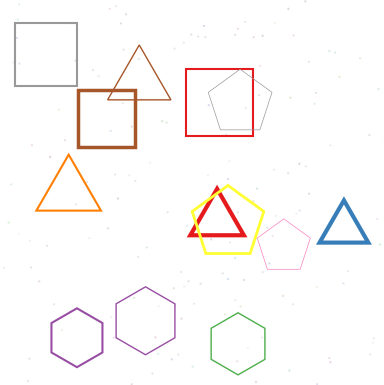[{"shape": "triangle", "thickness": 3, "radius": 0.4, "center": [0.564, 0.429]}, {"shape": "square", "thickness": 1.5, "radius": 0.43, "center": [0.57, 0.735]}, {"shape": "triangle", "thickness": 3, "radius": 0.37, "center": [0.893, 0.406]}, {"shape": "hexagon", "thickness": 1, "radius": 0.4, "center": [0.618, 0.107]}, {"shape": "hexagon", "thickness": 1, "radius": 0.44, "center": [0.378, 0.167]}, {"shape": "hexagon", "thickness": 1.5, "radius": 0.38, "center": [0.2, 0.123]}, {"shape": "triangle", "thickness": 1.5, "radius": 0.48, "center": [0.178, 0.501]}, {"shape": "pentagon", "thickness": 2, "radius": 0.49, "center": [0.592, 0.421]}, {"shape": "square", "thickness": 2.5, "radius": 0.37, "center": [0.276, 0.692]}, {"shape": "triangle", "thickness": 1, "radius": 0.47, "center": [0.362, 0.788]}, {"shape": "pentagon", "thickness": 0.5, "radius": 0.36, "center": [0.737, 0.359]}, {"shape": "square", "thickness": 1.5, "radius": 0.41, "center": [0.119, 0.859]}, {"shape": "pentagon", "thickness": 0.5, "radius": 0.44, "center": [0.624, 0.733]}]